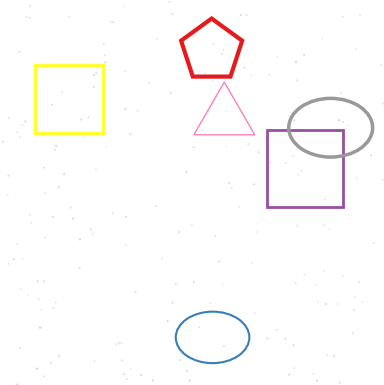[{"shape": "pentagon", "thickness": 3, "radius": 0.42, "center": [0.55, 0.869]}, {"shape": "oval", "thickness": 1.5, "radius": 0.48, "center": [0.552, 0.124]}, {"shape": "square", "thickness": 2, "radius": 0.5, "center": [0.793, 0.562]}, {"shape": "square", "thickness": 2.5, "radius": 0.44, "center": [0.179, 0.743]}, {"shape": "triangle", "thickness": 1, "radius": 0.46, "center": [0.583, 0.696]}, {"shape": "oval", "thickness": 2.5, "radius": 0.54, "center": [0.859, 0.668]}]